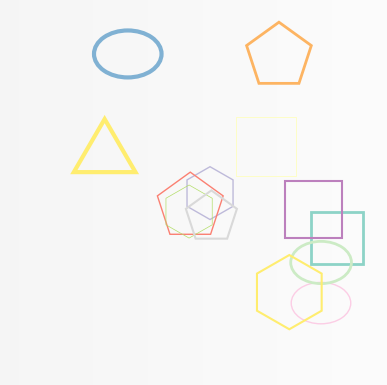[{"shape": "square", "thickness": 2, "radius": 0.34, "center": [0.869, 0.381]}, {"shape": "square", "thickness": 0.5, "radius": 0.39, "center": [0.687, 0.619]}, {"shape": "hexagon", "thickness": 1, "radius": 0.34, "center": [0.542, 0.498]}, {"shape": "pentagon", "thickness": 1, "radius": 0.45, "center": [0.491, 0.464]}, {"shape": "oval", "thickness": 3, "radius": 0.44, "center": [0.33, 0.86]}, {"shape": "pentagon", "thickness": 2, "radius": 0.44, "center": [0.72, 0.855]}, {"shape": "hexagon", "thickness": 0.5, "radius": 0.34, "center": [0.488, 0.451]}, {"shape": "oval", "thickness": 1, "radius": 0.38, "center": [0.828, 0.213]}, {"shape": "pentagon", "thickness": 1.5, "radius": 0.35, "center": [0.545, 0.436]}, {"shape": "square", "thickness": 1.5, "radius": 0.37, "center": [0.809, 0.456]}, {"shape": "oval", "thickness": 2, "radius": 0.39, "center": [0.829, 0.318]}, {"shape": "triangle", "thickness": 3, "radius": 0.46, "center": [0.27, 0.599]}, {"shape": "hexagon", "thickness": 1.5, "radius": 0.48, "center": [0.747, 0.241]}]